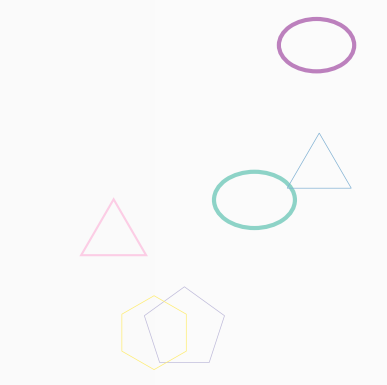[{"shape": "oval", "thickness": 3, "radius": 0.52, "center": [0.657, 0.481]}, {"shape": "pentagon", "thickness": 0.5, "radius": 0.54, "center": [0.476, 0.146]}, {"shape": "triangle", "thickness": 0.5, "radius": 0.48, "center": [0.824, 0.559]}, {"shape": "triangle", "thickness": 1.5, "radius": 0.48, "center": [0.293, 0.386]}, {"shape": "oval", "thickness": 3, "radius": 0.49, "center": [0.817, 0.883]}, {"shape": "hexagon", "thickness": 0.5, "radius": 0.48, "center": [0.398, 0.136]}]